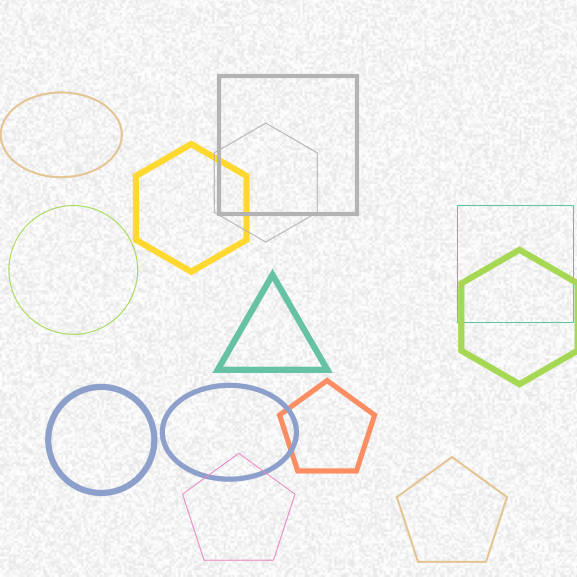[{"shape": "square", "thickness": 0.5, "radius": 0.5, "center": [0.892, 0.543]}, {"shape": "triangle", "thickness": 3, "radius": 0.55, "center": [0.472, 0.414]}, {"shape": "pentagon", "thickness": 2.5, "radius": 0.43, "center": [0.566, 0.254]}, {"shape": "circle", "thickness": 3, "radius": 0.46, "center": [0.175, 0.237]}, {"shape": "oval", "thickness": 2.5, "radius": 0.58, "center": [0.397, 0.251]}, {"shape": "pentagon", "thickness": 0.5, "radius": 0.51, "center": [0.413, 0.112]}, {"shape": "circle", "thickness": 0.5, "radius": 0.56, "center": [0.127, 0.532]}, {"shape": "hexagon", "thickness": 3, "radius": 0.58, "center": [0.9, 0.45]}, {"shape": "hexagon", "thickness": 3, "radius": 0.55, "center": [0.331, 0.639]}, {"shape": "pentagon", "thickness": 1, "radius": 0.5, "center": [0.783, 0.107]}, {"shape": "oval", "thickness": 1, "radius": 0.52, "center": [0.106, 0.766]}, {"shape": "hexagon", "thickness": 0.5, "radius": 0.51, "center": [0.46, 0.683]}, {"shape": "square", "thickness": 2, "radius": 0.6, "center": [0.499, 0.747]}]